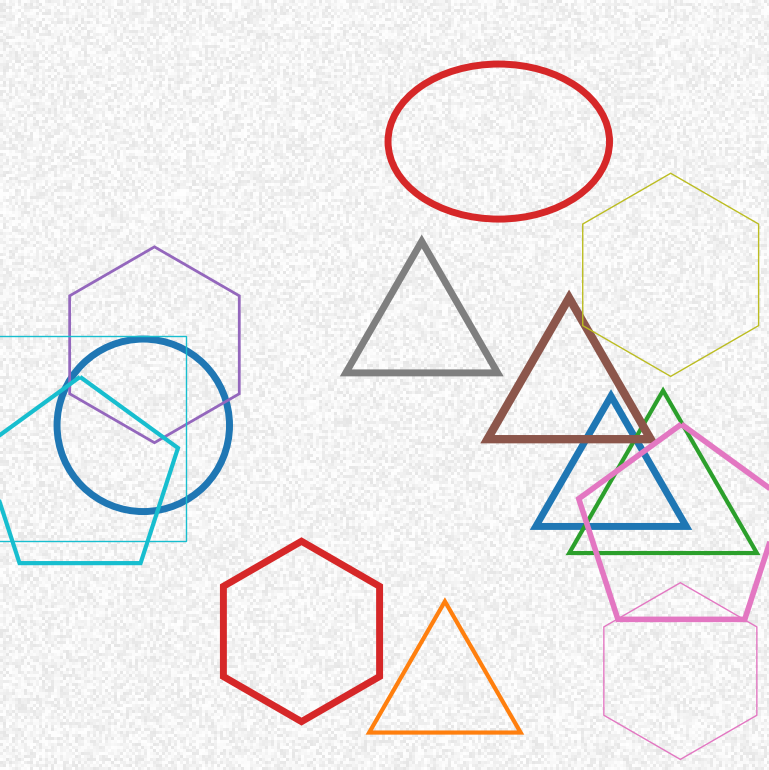[{"shape": "circle", "thickness": 2.5, "radius": 0.56, "center": [0.186, 0.448]}, {"shape": "triangle", "thickness": 2.5, "radius": 0.56, "center": [0.794, 0.373]}, {"shape": "triangle", "thickness": 1.5, "radius": 0.57, "center": [0.578, 0.105]}, {"shape": "triangle", "thickness": 1.5, "radius": 0.7, "center": [0.861, 0.352]}, {"shape": "oval", "thickness": 2.5, "radius": 0.72, "center": [0.648, 0.816]}, {"shape": "hexagon", "thickness": 2.5, "radius": 0.59, "center": [0.392, 0.18]}, {"shape": "hexagon", "thickness": 1, "radius": 0.64, "center": [0.201, 0.552]}, {"shape": "triangle", "thickness": 3, "radius": 0.61, "center": [0.739, 0.491]}, {"shape": "pentagon", "thickness": 2, "radius": 0.7, "center": [0.885, 0.309]}, {"shape": "hexagon", "thickness": 0.5, "radius": 0.57, "center": [0.884, 0.128]}, {"shape": "triangle", "thickness": 2.5, "radius": 0.57, "center": [0.548, 0.573]}, {"shape": "hexagon", "thickness": 0.5, "radius": 0.66, "center": [0.871, 0.643]}, {"shape": "square", "thickness": 0.5, "radius": 0.66, "center": [0.109, 0.43]}, {"shape": "pentagon", "thickness": 1.5, "radius": 0.67, "center": [0.104, 0.377]}]